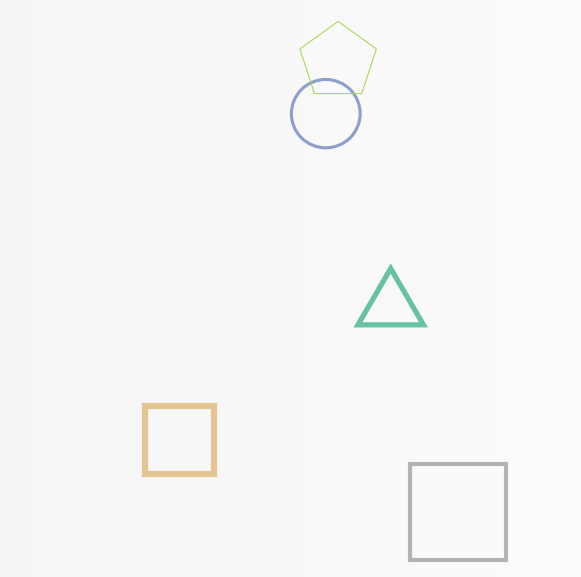[{"shape": "triangle", "thickness": 2.5, "radius": 0.33, "center": [0.672, 0.469]}, {"shape": "circle", "thickness": 1.5, "radius": 0.3, "center": [0.56, 0.802]}, {"shape": "pentagon", "thickness": 0.5, "radius": 0.35, "center": [0.582, 0.893]}, {"shape": "square", "thickness": 3, "radius": 0.3, "center": [0.308, 0.237]}, {"shape": "square", "thickness": 2, "radius": 0.41, "center": [0.789, 0.113]}]